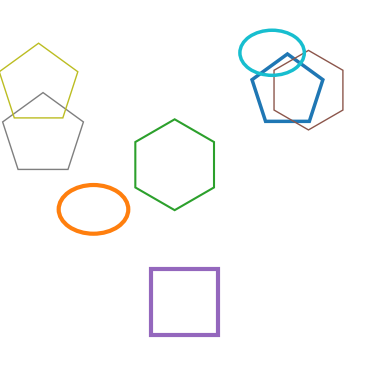[{"shape": "pentagon", "thickness": 2.5, "radius": 0.48, "center": [0.747, 0.763]}, {"shape": "oval", "thickness": 3, "radius": 0.45, "center": [0.243, 0.456]}, {"shape": "hexagon", "thickness": 1.5, "radius": 0.59, "center": [0.454, 0.572]}, {"shape": "square", "thickness": 3, "radius": 0.43, "center": [0.479, 0.216]}, {"shape": "hexagon", "thickness": 1, "radius": 0.52, "center": [0.801, 0.766]}, {"shape": "pentagon", "thickness": 1, "radius": 0.55, "center": [0.112, 0.649]}, {"shape": "pentagon", "thickness": 1, "radius": 0.54, "center": [0.1, 0.781]}, {"shape": "oval", "thickness": 2.5, "radius": 0.42, "center": [0.707, 0.863]}]